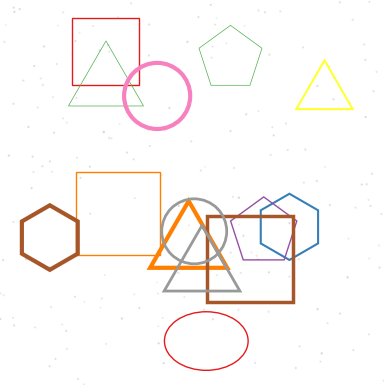[{"shape": "square", "thickness": 1, "radius": 0.44, "center": [0.273, 0.867]}, {"shape": "oval", "thickness": 1, "radius": 0.54, "center": [0.536, 0.114]}, {"shape": "hexagon", "thickness": 1.5, "radius": 0.43, "center": [0.752, 0.411]}, {"shape": "triangle", "thickness": 0.5, "radius": 0.56, "center": [0.275, 0.781]}, {"shape": "pentagon", "thickness": 0.5, "radius": 0.43, "center": [0.599, 0.848]}, {"shape": "pentagon", "thickness": 1, "radius": 0.45, "center": [0.685, 0.398]}, {"shape": "triangle", "thickness": 3, "radius": 0.58, "center": [0.49, 0.362]}, {"shape": "square", "thickness": 1, "radius": 0.54, "center": [0.306, 0.445]}, {"shape": "triangle", "thickness": 1.5, "radius": 0.42, "center": [0.843, 0.759]}, {"shape": "hexagon", "thickness": 3, "radius": 0.42, "center": [0.129, 0.383]}, {"shape": "square", "thickness": 2.5, "radius": 0.56, "center": [0.649, 0.327]}, {"shape": "circle", "thickness": 3, "radius": 0.43, "center": [0.408, 0.751]}, {"shape": "circle", "thickness": 2, "radius": 0.42, "center": [0.504, 0.399]}, {"shape": "triangle", "thickness": 2, "radius": 0.57, "center": [0.525, 0.301]}]